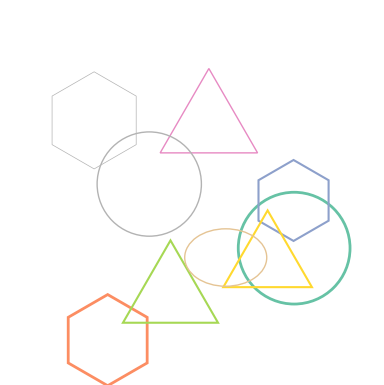[{"shape": "circle", "thickness": 2, "radius": 0.73, "center": [0.764, 0.355]}, {"shape": "hexagon", "thickness": 2, "radius": 0.59, "center": [0.28, 0.117]}, {"shape": "hexagon", "thickness": 1.5, "radius": 0.53, "center": [0.762, 0.479]}, {"shape": "triangle", "thickness": 1, "radius": 0.73, "center": [0.543, 0.676]}, {"shape": "triangle", "thickness": 1.5, "radius": 0.71, "center": [0.443, 0.233]}, {"shape": "triangle", "thickness": 1.5, "radius": 0.66, "center": [0.695, 0.321]}, {"shape": "oval", "thickness": 1, "radius": 0.53, "center": [0.586, 0.331]}, {"shape": "circle", "thickness": 1, "radius": 0.68, "center": [0.388, 0.522]}, {"shape": "hexagon", "thickness": 0.5, "radius": 0.63, "center": [0.245, 0.687]}]